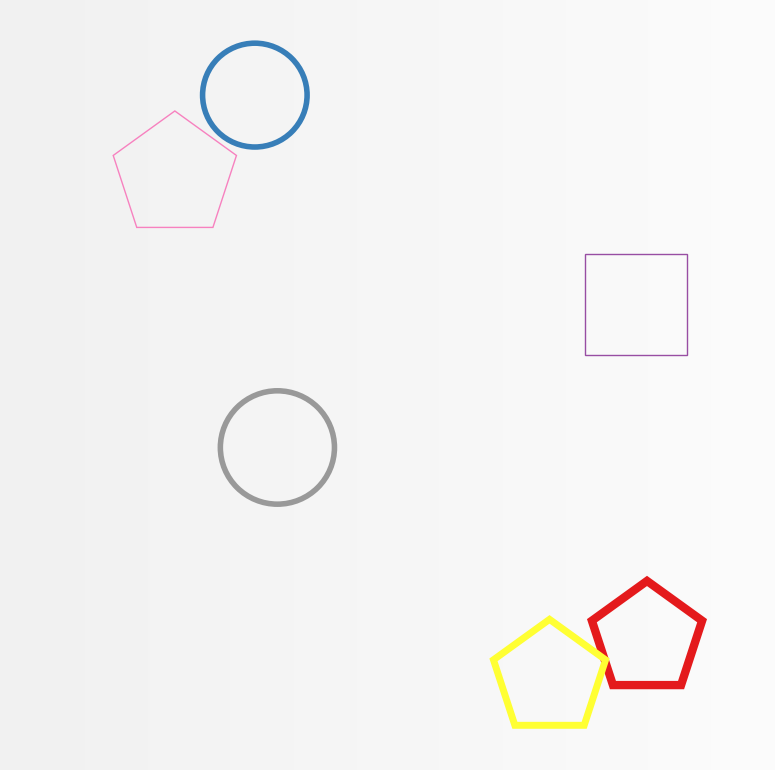[{"shape": "pentagon", "thickness": 3, "radius": 0.37, "center": [0.835, 0.171]}, {"shape": "circle", "thickness": 2, "radius": 0.34, "center": [0.329, 0.876]}, {"shape": "square", "thickness": 0.5, "radius": 0.33, "center": [0.821, 0.605]}, {"shape": "pentagon", "thickness": 2.5, "radius": 0.38, "center": [0.709, 0.12]}, {"shape": "pentagon", "thickness": 0.5, "radius": 0.42, "center": [0.226, 0.772]}, {"shape": "circle", "thickness": 2, "radius": 0.37, "center": [0.358, 0.419]}]